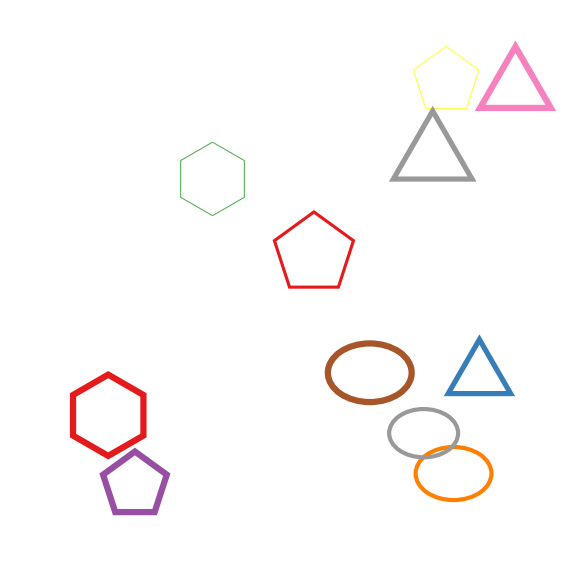[{"shape": "pentagon", "thickness": 1.5, "radius": 0.36, "center": [0.544, 0.56]}, {"shape": "hexagon", "thickness": 3, "radius": 0.35, "center": [0.187, 0.28]}, {"shape": "triangle", "thickness": 2.5, "radius": 0.31, "center": [0.83, 0.349]}, {"shape": "hexagon", "thickness": 0.5, "radius": 0.32, "center": [0.368, 0.689]}, {"shape": "pentagon", "thickness": 3, "radius": 0.29, "center": [0.234, 0.159]}, {"shape": "oval", "thickness": 2, "radius": 0.33, "center": [0.785, 0.179]}, {"shape": "pentagon", "thickness": 0.5, "radius": 0.3, "center": [0.772, 0.859]}, {"shape": "oval", "thickness": 3, "radius": 0.36, "center": [0.64, 0.354]}, {"shape": "triangle", "thickness": 3, "radius": 0.35, "center": [0.893, 0.848]}, {"shape": "triangle", "thickness": 2.5, "radius": 0.39, "center": [0.749, 0.728]}, {"shape": "oval", "thickness": 2, "radius": 0.3, "center": [0.734, 0.249]}]